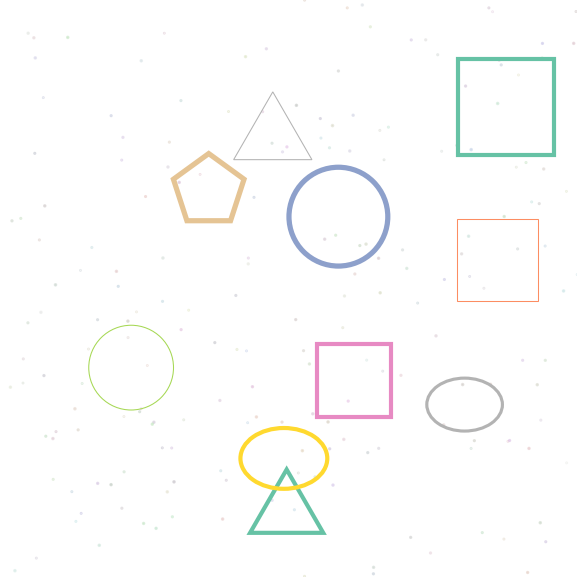[{"shape": "square", "thickness": 2, "radius": 0.41, "center": [0.876, 0.814]}, {"shape": "triangle", "thickness": 2, "radius": 0.37, "center": [0.496, 0.113]}, {"shape": "square", "thickness": 0.5, "radius": 0.35, "center": [0.861, 0.549]}, {"shape": "circle", "thickness": 2.5, "radius": 0.43, "center": [0.586, 0.624]}, {"shape": "square", "thickness": 2, "radius": 0.32, "center": [0.613, 0.34]}, {"shape": "circle", "thickness": 0.5, "radius": 0.37, "center": [0.227, 0.363]}, {"shape": "oval", "thickness": 2, "radius": 0.38, "center": [0.492, 0.205]}, {"shape": "pentagon", "thickness": 2.5, "radius": 0.32, "center": [0.361, 0.669]}, {"shape": "oval", "thickness": 1.5, "radius": 0.33, "center": [0.805, 0.299]}, {"shape": "triangle", "thickness": 0.5, "radius": 0.39, "center": [0.472, 0.762]}]